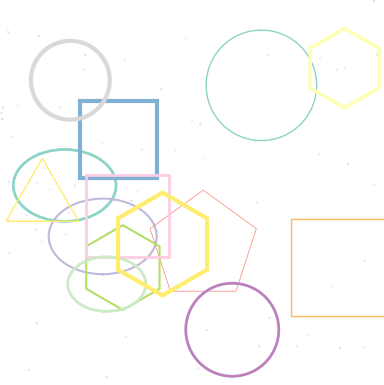[{"shape": "oval", "thickness": 2, "radius": 0.67, "center": [0.168, 0.518]}, {"shape": "circle", "thickness": 1, "radius": 0.72, "center": [0.679, 0.778]}, {"shape": "hexagon", "thickness": 2.5, "radius": 0.52, "center": [0.895, 0.823]}, {"shape": "oval", "thickness": 1.5, "radius": 0.7, "center": [0.267, 0.386]}, {"shape": "pentagon", "thickness": 0.5, "radius": 0.73, "center": [0.528, 0.361]}, {"shape": "square", "thickness": 3, "radius": 0.5, "center": [0.309, 0.637]}, {"shape": "square", "thickness": 1, "radius": 0.63, "center": [0.882, 0.306]}, {"shape": "hexagon", "thickness": 1.5, "radius": 0.55, "center": [0.319, 0.305]}, {"shape": "square", "thickness": 2, "radius": 0.53, "center": [0.331, 0.44]}, {"shape": "circle", "thickness": 3, "radius": 0.51, "center": [0.183, 0.791]}, {"shape": "circle", "thickness": 2, "radius": 0.6, "center": [0.603, 0.144]}, {"shape": "oval", "thickness": 2, "radius": 0.51, "center": [0.277, 0.262]}, {"shape": "triangle", "thickness": 1, "radius": 0.54, "center": [0.11, 0.48]}, {"shape": "hexagon", "thickness": 3, "radius": 0.67, "center": [0.422, 0.366]}]